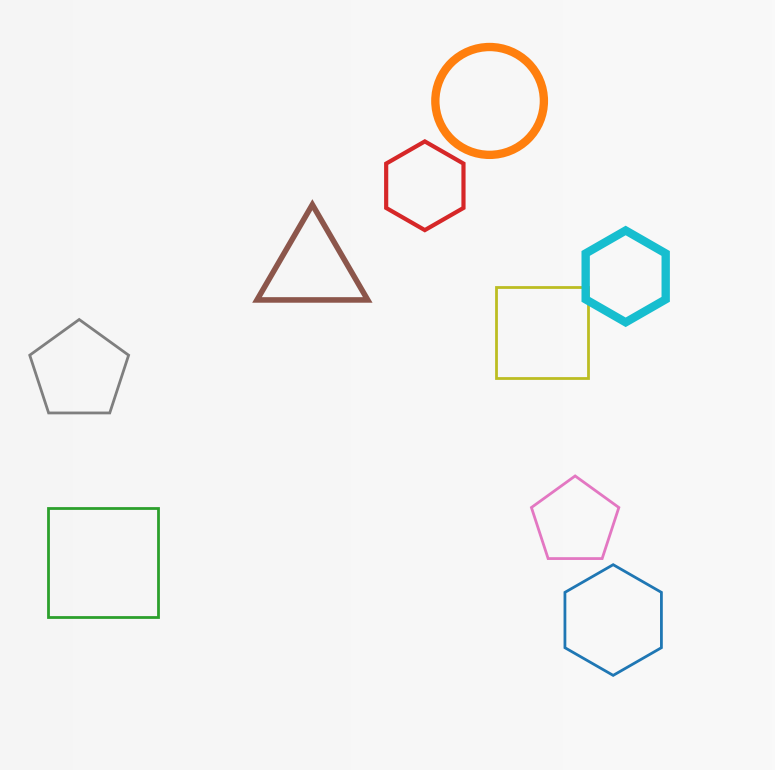[{"shape": "hexagon", "thickness": 1, "radius": 0.36, "center": [0.791, 0.195]}, {"shape": "circle", "thickness": 3, "radius": 0.35, "center": [0.632, 0.869]}, {"shape": "square", "thickness": 1, "radius": 0.35, "center": [0.133, 0.27]}, {"shape": "hexagon", "thickness": 1.5, "radius": 0.29, "center": [0.548, 0.759]}, {"shape": "triangle", "thickness": 2, "radius": 0.41, "center": [0.403, 0.652]}, {"shape": "pentagon", "thickness": 1, "radius": 0.3, "center": [0.742, 0.323]}, {"shape": "pentagon", "thickness": 1, "radius": 0.34, "center": [0.102, 0.518]}, {"shape": "square", "thickness": 1, "radius": 0.3, "center": [0.7, 0.568]}, {"shape": "hexagon", "thickness": 3, "radius": 0.3, "center": [0.807, 0.641]}]